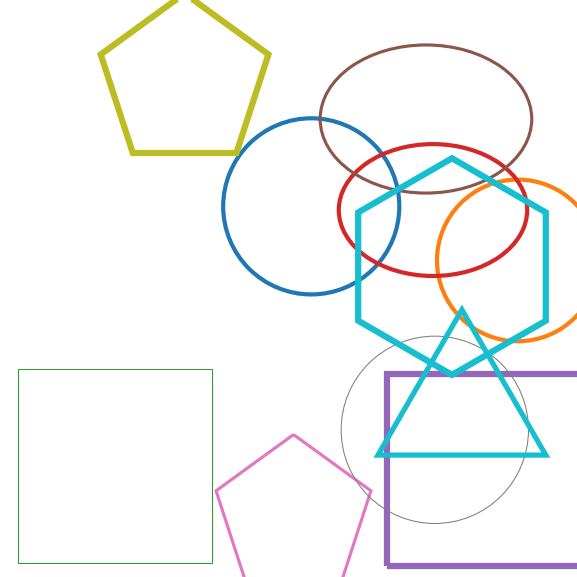[{"shape": "circle", "thickness": 2, "radius": 0.76, "center": [0.539, 0.642]}, {"shape": "circle", "thickness": 2, "radius": 0.7, "center": [0.897, 0.548]}, {"shape": "square", "thickness": 0.5, "radius": 0.84, "center": [0.199, 0.193]}, {"shape": "oval", "thickness": 2, "radius": 0.82, "center": [0.75, 0.635]}, {"shape": "square", "thickness": 3, "radius": 0.83, "center": [0.836, 0.185]}, {"shape": "oval", "thickness": 1.5, "radius": 0.92, "center": [0.738, 0.793]}, {"shape": "pentagon", "thickness": 1.5, "radius": 0.7, "center": [0.508, 0.106]}, {"shape": "circle", "thickness": 0.5, "radius": 0.81, "center": [0.753, 0.255]}, {"shape": "pentagon", "thickness": 3, "radius": 0.76, "center": [0.32, 0.858]}, {"shape": "hexagon", "thickness": 3, "radius": 0.94, "center": [0.783, 0.538]}, {"shape": "triangle", "thickness": 2.5, "radius": 0.84, "center": [0.8, 0.295]}]